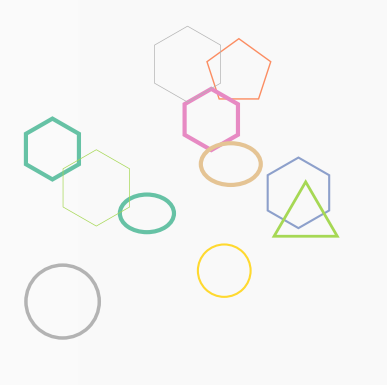[{"shape": "hexagon", "thickness": 3, "radius": 0.39, "center": [0.135, 0.613]}, {"shape": "oval", "thickness": 3, "radius": 0.35, "center": [0.379, 0.446]}, {"shape": "pentagon", "thickness": 1, "radius": 0.43, "center": [0.616, 0.813]}, {"shape": "hexagon", "thickness": 1.5, "radius": 0.46, "center": [0.77, 0.499]}, {"shape": "hexagon", "thickness": 3, "radius": 0.4, "center": [0.545, 0.69]}, {"shape": "hexagon", "thickness": 0.5, "radius": 0.5, "center": [0.249, 0.512]}, {"shape": "triangle", "thickness": 2, "radius": 0.47, "center": [0.789, 0.433]}, {"shape": "circle", "thickness": 1.5, "radius": 0.34, "center": [0.579, 0.297]}, {"shape": "oval", "thickness": 3, "radius": 0.39, "center": [0.596, 0.574]}, {"shape": "hexagon", "thickness": 0.5, "radius": 0.49, "center": [0.484, 0.833]}, {"shape": "circle", "thickness": 2.5, "radius": 0.47, "center": [0.162, 0.217]}]